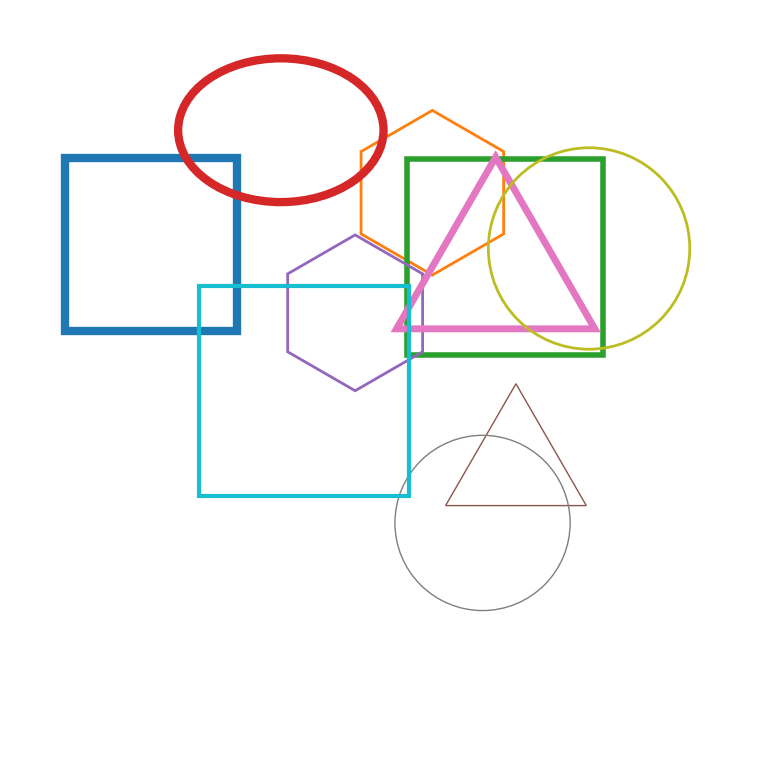[{"shape": "square", "thickness": 3, "radius": 0.56, "center": [0.196, 0.682]}, {"shape": "hexagon", "thickness": 1, "radius": 0.53, "center": [0.562, 0.75]}, {"shape": "square", "thickness": 2, "radius": 0.64, "center": [0.656, 0.666]}, {"shape": "oval", "thickness": 3, "radius": 0.67, "center": [0.365, 0.831]}, {"shape": "hexagon", "thickness": 1, "radius": 0.51, "center": [0.461, 0.594]}, {"shape": "triangle", "thickness": 0.5, "radius": 0.53, "center": [0.67, 0.396]}, {"shape": "triangle", "thickness": 2.5, "radius": 0.74, "center": [0.644, 0.647]}, {"shape": "circle", "thickness": 0.5, "radius": 0.57, "center": [0.627, 0.321]}, {"shape": "circle", "thickness": 1, "radius": 0.65, "center": [0.765, 0.677]}, {"shape": "square", "thickness": 1.5, "radius": 0.68, "center": [0.395, 0.492]}]